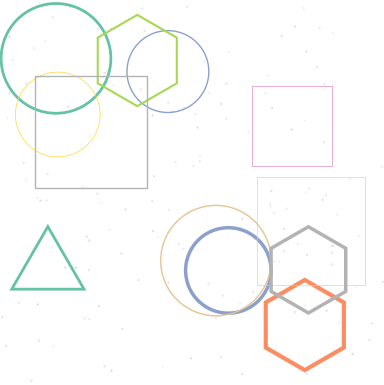[{"shape": "circle", "thickness": 2, "radius": 0.71, "center": [0.145, 0.848]}, {"shape": "triangle", "thickness": 2, "radius": 0.54, "center": [0.124, 0.303]}, {"shape": "hexagon", "thickness": 3, "radius": 0.59, "center": [0.792, 0.156]}, {"shape": "circle", "thickness": 2.5, "radius": 0.55, "center": [0.593, 0.298]}, {"shape": "circle", "thickness": 1, "radius": 0.53, "center": [0.436, 0.814]}, {"shape": "square", "thickness": 0.5, "radius": 0.52, "center": [0.759, 0.674]}, {"shape": "hexagon", "thickness": 1.5, "radius": 0.59, "center": [0.357, 0.843]}, {"shape": "square", "thickness": 0.5, "radius": 0.7, "center": [0.807, 0.4]}, {"shape": "circle", "thickness": 0.5, "radius": 0.55, "center": [0.15, 0.703]}, {"shape": "circle", "thickness": 1, "radius": 0.72, "center": [0.561, 0.323]}, {"shape": "square", "thickness": 1, "radius": 0.73, "center": [0.236, 0.656]}, {"shape": "hexagon", "thickness": 2.5, "radius": 0.56, "center": [0.801, 0.299]}]